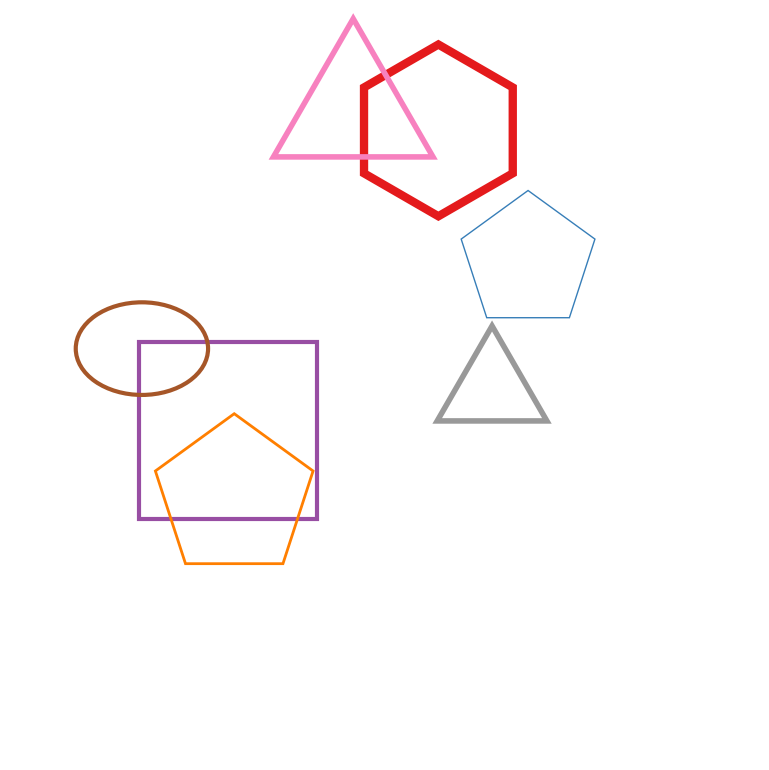[{"shape": "hexagon", "thickness": 3, "radius": 0.56, "center": [0.569, 0.831]}, {"shape": "pentagon", "thickness": 0.5, "radius": 0.46, "center": [0.686, 0.661]}, {"shape": "square", "thickness": 1.5, "radius": 0.58, "center": [0.296, 0.441]}, {"shape": "pentagon", "thickness": 1, "radius": 0.54, "center": [0.304, 0.355]}, {"shape": "oval", "thickness": 1.5, "radius": 0.43, "center": [0.184, 0.547]}, {"shape": "triangle", "thickness": 2, "radius": 0.6, "center": [0.459, 0.856]}, {"shape": "triangle", "thickness": 2, "radius": 0.41, "center": [0.639, 0.494]}]